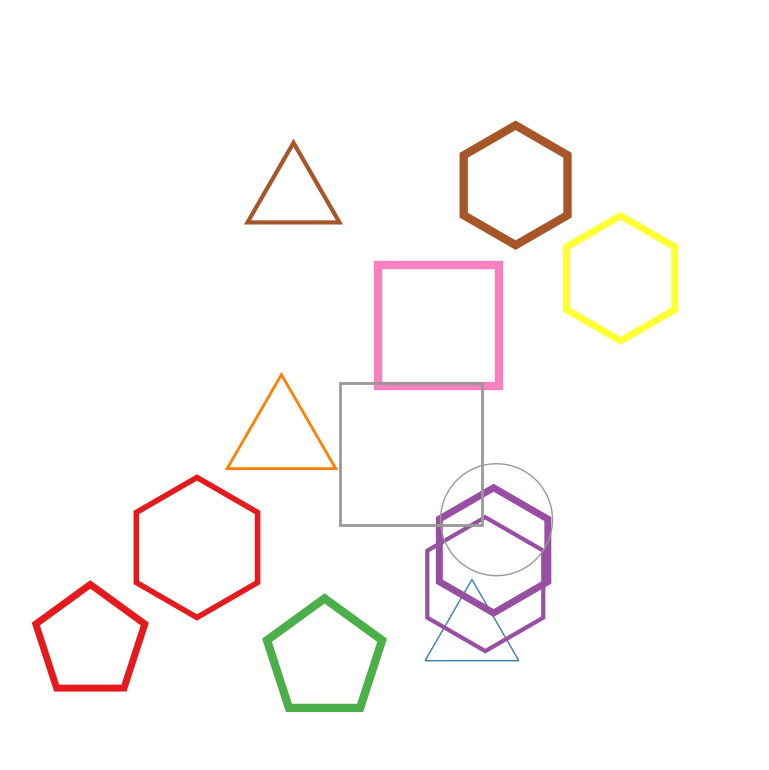[{"shape": "hexagon", "thickness": 2, "radius": 0.45, "center": [0.256, 0.289]}, {"shape": "pentagon", "thickness": 2.5, "radius": 0.37, "center": [0.117, 0.167]}, {"shape": "triangle", "thickness": 0.5, "radius": 0.35, "center": [0.613, 0.177]}, {"shape": "pentagon", "thickness": 3, "radius": 0.39, "center": [0.421, 0.144]}, {"shape": "hexagon", "thickness": 1.5, "radius": 0.43, "center": [0.63, 0.241]}, {"shape": "hexagon", "thickness": 2.5, "radius": 0.41, "center": [0.641, 0.285]}, {"shape": "triangle", "thickness": 1, "radius": 0.41, "center": [0.366, 0.432]}, {"shape": "hexagon", "thickness": 2.5, "radius": 0.41, "center": [0.806, 0.639]}, {"shape": "triangle", "thickness": 1.5, "radius": 0.34, "center": [0.381, 0.746]}, {"shape": "hexagon", "thickness": 3, "radius": 0.39, "center": [0.67, 0.759]}, {"shape": "square", "thickness": 3, "radius": 0.39, "center": [0.57, 0.578]}, {"shape": "square", "thickness": 1, "radius": 0.46, "center": [0.533, 0.411]}, {"shape": "circle", "thickness": 0.5, "radius": 0.36, "center": [0.645, 0.325]}]